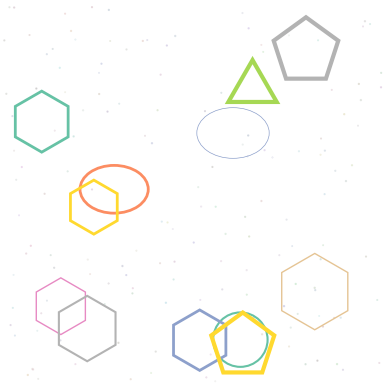[{"shape": "circle", "thickness": 1.5, "radius": 0.35, "center": [0.624, 0.118]}, {"shape": "hexagon", "thickness": 2, "radius": 0.4, "center": [0.108, 0.684]}, {"shape": "oval", "thickness": 2, "radius": 0.44, "center": [0.296, 0.508]}, {"shape": "hexagon", "thickness": 2, "radius": 0.39, "center": [0.519, 0.116]}, {"shape": "oval", "thickness": 0.5, "radius": 0.47, "center": [0.605, 0.655]}, {"shape": "hexagon", "thickness": 1, "radius": 0.37, "center": [0.158, 0.205]}, {"shape": "triangle", "thickness": 3, "radius": 0.36, "center": [0.656, 0.771]}, {"shape": "pentagon", "thickness": 3, "radius": 0.43, "center": [0.631, 0.102]}, {"shape": "hexagon", "thickness": 2, "radius": 0.35, "center": [0.244, 0.462]}, {"shape": "hexagon", "thickness": 1, "radius": 0.5, "center": [0.818, 0.243]}, {"shape": "pentagon", "thickness": 3, "radius": 0.44, "center": [0.795, 0.867]}, {"shape": "hexagon", "thickness": 1.5, "radius": 0.42, "center": [0.227, 0.147]}]